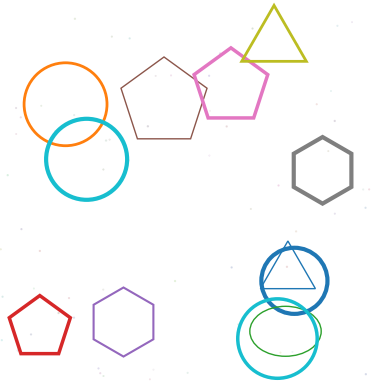[{"shape": "triangle", "thickness": 1, "radius": 0.41, "center": [0.748, 0.291]}, {"shape": "circle", "thickness": 3, "radius": 0.43, "center": [0.765, 0.271]}, {"shape": "circle", "thickness": 2, "radius": 0.54, "center": [0.17, 0.729]}, {"shape": "oval", "thickness": 1, "radius": 0.46, "center": [0.742, 0.14]}, {"shape": "pentagon", "thickness": 2.5, "radius": 0.42, "center": [0.103, 0.149]}, {"shape": "hexagon", "thickness": 1.5, "radius": 0.45, "center": [0.321, 0.164]}, {"shape": "pentagon", "thickness": 1, "radius": 0.59, "center": [0.426, 0.735]}, {"shape": "pentagon", "thickness": 2.5, "radius": 0.5, "center": [0.6, 0.775]}, {"shape": "hexagon", "thickness": 3, "radius": 0.43, "center": [0.838, 0.558]}, {"shape": "triangle", "thickness": 2, "radius": 0.48, "center": [0.712, 0.889]}, {"shape": "circle", "thickness": 3, "radius": 0.53, "center": [0.225, 0.586]}, {"shape": "circle", "thickness": 2.5, "radius": 0.52, "center": [0.721, 0.121]}]